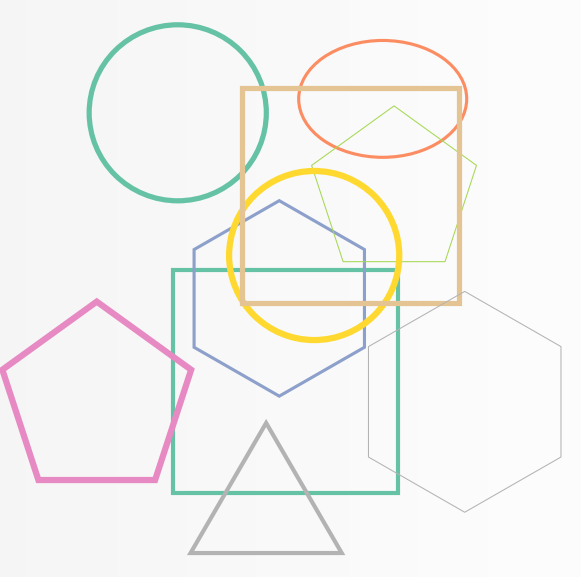[{"shape": "square", "thickness": 2, "radius": 0.97, "center": [0.492, 0.339]}, {"shape": "circle", "thickness": 2.5, "radius": 0.76, "center": [0.306, 0.804]}, {"shape": "oval", "thickness": 1.5, "radius": 0.72, "center": [0.658, 0.828]}, {"shape": "hexagon", "thickness": 1.5, "radius": 0.85, "center": [0.48, 0.482]}, {"shape": "pentagon", "thickness": 3, "radius": 0.85, "center": [0.166, 0.306]}, {"shape": "pentagon", "thickness": 0.5, "radius": 0.75, "center": [0.678, 0.667]}, {"shape": "circle", "thickness": 3, "radius": 0.73, "center": [0.541, 0.557]}, {"shape": "square", "thickness": 2.5, "radius": 0.93, "center": [0.603, 0.661]}, {"shape": "triangle", "thickness": 2, "radius": 0.75, "center": [0.458, 0.117]}, {"shape": "hexagon", "thickness": 0.5, "radius": 0.96, "center": [0.8, 0.303]}]